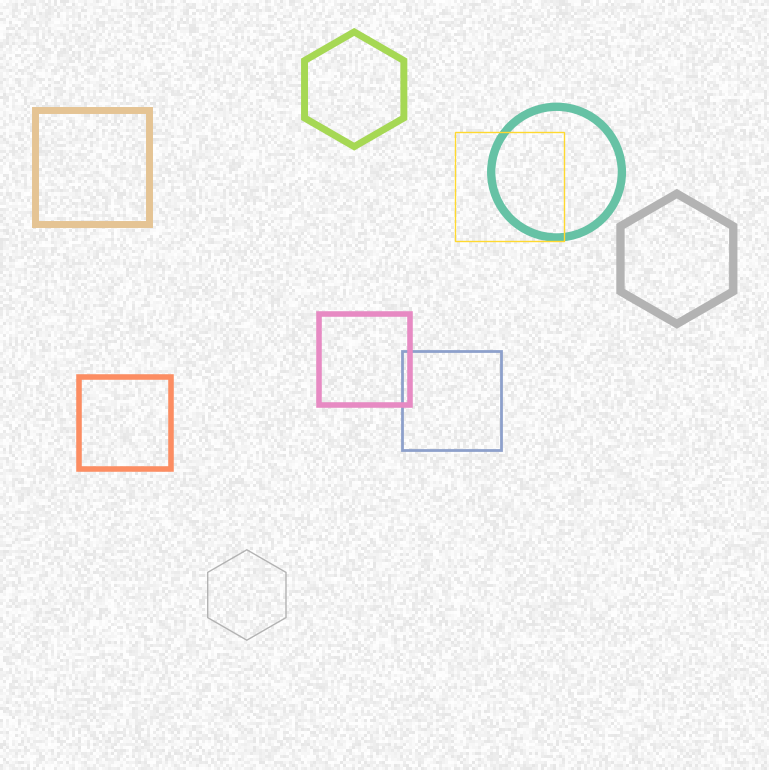[{"shape": "circle", "thickness": 3, "radius": 0.42, "center": [0.723, 0.776]}, {"shape": "square", "thickness": 2, "radius": 0.3, "center": [0.162, 0.451]}, {"shape": "square", "thickness": 1, "radius": 0.32, "center": [0.587, 0.48]}, {"shape": "square", "thickness": 2, "radius": 0.3, "center": [0.474, 0.533]}, {"shape": "hexagon", "thickness": 2.5, "radius": 0.37, "center": [0.46, 0.884]}, {"shape": "square", "thickness": 0.5, "radius": 0.35, "center": [0.662, 0.758]}, {"shape": "square", "thickness": 2.5, "radius": 0.37, "center": [0.119, 0.783]}, {"shape": "hexagon", "thickness": 3, "radius": 0.42, "center": [0.879, 0.664]}, {"shape": "hexagon", "thickness": 0.5, "radius": 0.29, "center": [0.321, 0.227]}]